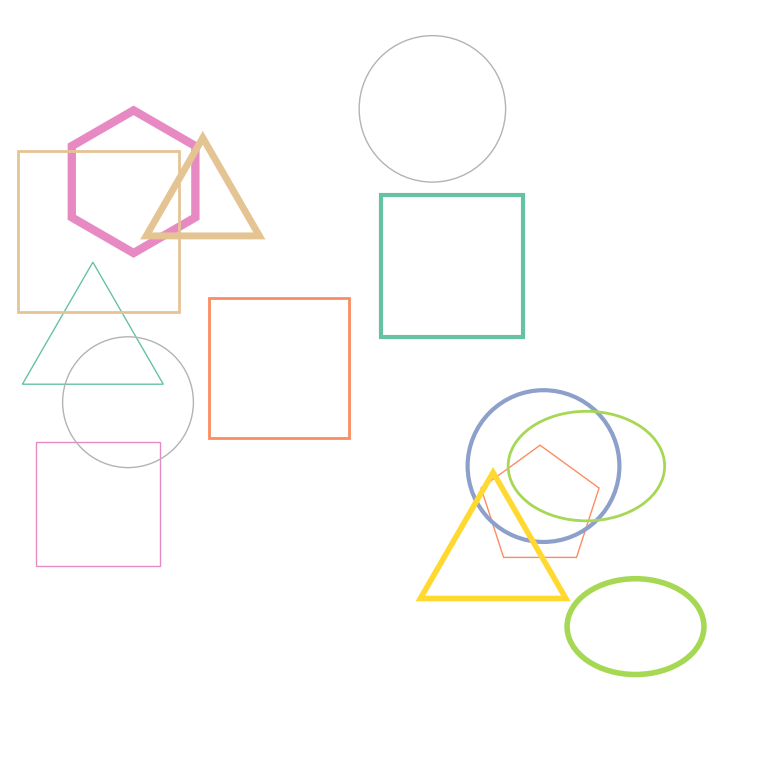[{"shape": "square", "thickness": 1.5, "radius": 0.46, "center": [0.587, 0.655]}, {"shape": "triangle", "thickness": 0.5, "radius": 0.53, "center": [0.121, 0.554]}, {"shape": "pentagon", "thickness": 0.5, "radius": 0.4, "center": [0.701, 0.341]}, {"shape": "square", "thickness": 1, "radius": 0.46, "center": [0.362, 0.522]}, {"shape": "circle", "thickness": 1.5, "radius": 0.49, "center": [0.706, 0.395]}, {"shape": "hexagon", "thickness": 3, "radius": 0.46, "center": [0.173, 0.764]}, {"shape": "square", "thickness": 0.5, "radius": 0.4, "center": [0.128, 0.345]}, {"shape": "oval", "thickness": 1, "radius": 0.51, "center": [0.762, 0.395]}, {"shape": "oval", "thickness": 2, "radius": 0.44, "center": [0.825, 0.186]}, {"shape": "triangle", "thickness": 2, "radius": 0.55, "center": [0.64, 0.277]}, {"shape": "square", "thickness": 1, "radius": 0.52, "center": [0.128, 0.699]}, {"shape": "triangle", "thickness": 2.5, "radius": 0.42, "center": [0.263, 0.736]}, {"shape": "circle", "thickness": 0.5, "radius": 0.42, "center": [0.166, 0.478]}, {"shape": "circle", "thickness": 0.5, "radius": 0.48, "center": [0.562, 0.859]}]